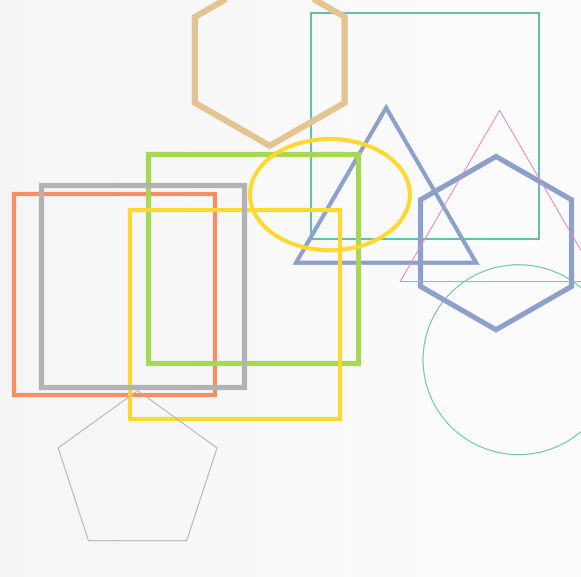[{"shape": "square", "thickness": 1, "radius": 0.98, "center": [0.732, 0.781]}, {"shape": "circle", "thickness": 0.5, "radius": 0.82, "center": [0.892, 0.376]}, {"shape": "square", "thickness": 2, "radius": 0.87, "center": [0.197, 0.489]}, {"shape": "triangle", "thickness": 2, "radius": 0.89, "center": [0.664, 0.634]}, {"shape": "hexagon", "thickness": 2.5, "radius": 0.75, "center": [0.853, 0.578]}, {"shape": "triangle", "thickness": 0.5, "radius": 0.99, "center": [0.86, 0.61]}, {"shape": "square", "thickness": 2.5, "radius": 0.9, "center": [0.435, 0.552]}, {"shape": "oval", "thickness": 2, "radius": 0.69, "center": [0.568, 0.662]}, {"shape": "square", "thickness": 2, "radius": 0.9, "center": [0.404, 0.455]}, {"shape": "hexagon", "thickness": 3, "radius": 0.74, "center": [0.464, 0.895]}, {"shape": "pentagon", "thickness": 0.5, "radius": 0.72, "center": [0.237, 0.179]}, {"shape": "square", "thickness": 2.5, "radius": 0.87, "center": [0.245, 0.504]}]